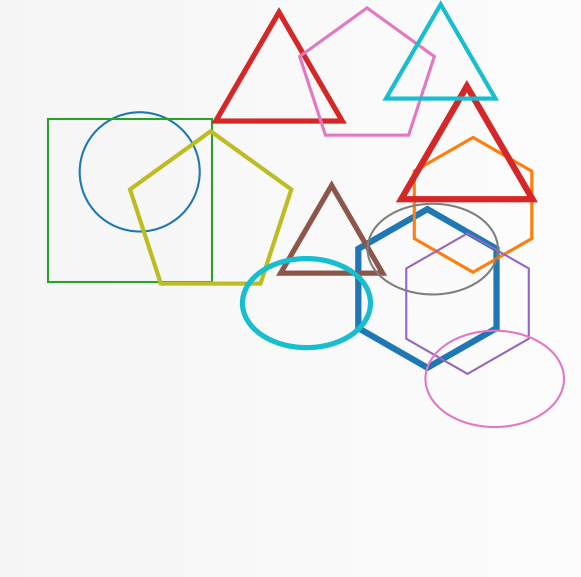[{"shape": "circle", "thickness": 1, "radius": 0.52, "center": [0.24, 0.702]}, {"shape": "hexagon", "thickness": 3, "radius": 0.69, "center": [0.735, 0.5]}, {"shape": "hexagon", "thickness": 1.5, "radius": 0.58, "center": [0.814, 0.644]}, {"shape": "square", "thickness": 1, "radius": 0.71, "center": [0.224, 0.652]}, {"shape": "triangle", "thickness": 3, "radius": 0.65, "center": [0.803, 0.719]}, {"shape": "triangle", "thickness": 2.5, "radius": 0.63, "center": [0.48, 0.852]}, {"shape": "hexagon", "thickness": 1, "radius": 0.61, "center": [0.804, 0.473]}, {"shape": "triangle", "thickness": 2.5, "radius": 0.51, "center": [0.571, 0.577]}, {"shape": "oval", "thickness": 1, "radius": 0.6, "center": [0.851, 0.343]}, {"shape": "pentagon", "thickness": 1.5, "radius": 0.61, "center": [0.631, 0.864]}, {"shape": "oval", "thickness": 1, "radius": 0.56, "center": [0.744, 0.568]}, {"shape": "pentagon", "thickness": 2, "radius": 0.73, "center": [0.362, 0.626]}, {"shape": "oval", "thickness": 2.5, "radius": 0.55, "center": [0.527, 0.474]}, {"shape": "triangle", "thickness": 2, "radius": 0.54, "center": [0.758, 0.883]}]